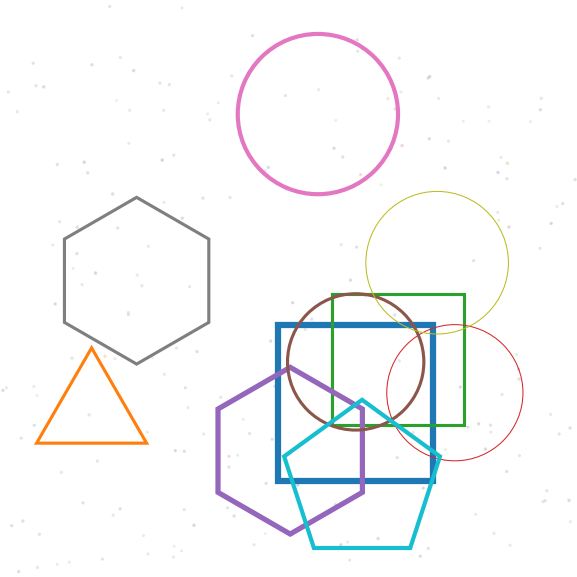[{"shape": "square", "thickness": 3, "radius": 0.67, "center": [0.615, 0.301]}, {"shape": "triangle", "thickness": 1.5, "radius": 0.55, "center": [0.159, 0.287]}, {"shape": "square", "thickness": 1.5, "radius": 0.57, "center": [0.689, 0.377]}, {"shape": "circle", "thickness": 0.5, "radius": 0.59, "center": [0.788, 0.319]}, {"shape": "hexagon", "thickness": 2.5, "radius": 0.72, "center": [0.503, 0.219]}, {"shape": "circle", "thickness": 1.5, "radius": 0.59, "center": [0.616, 0.372]}, {"shape": "circle", "thickness": 2, "radius": 0.69, "center": [0.55, 0.802]}, {"shape": "hexagon", "thickness": 1.5, "radius": 0.72, "center": [0.237, 0.513]}, {"shape": "circle", "thickness": 0.5, "radius": 0.62, "center": [0.757, 0.544]}, {"shape": "pentagon", "thickness": 2, "radius": 0.71, "center": [0.627, 0.165]}]